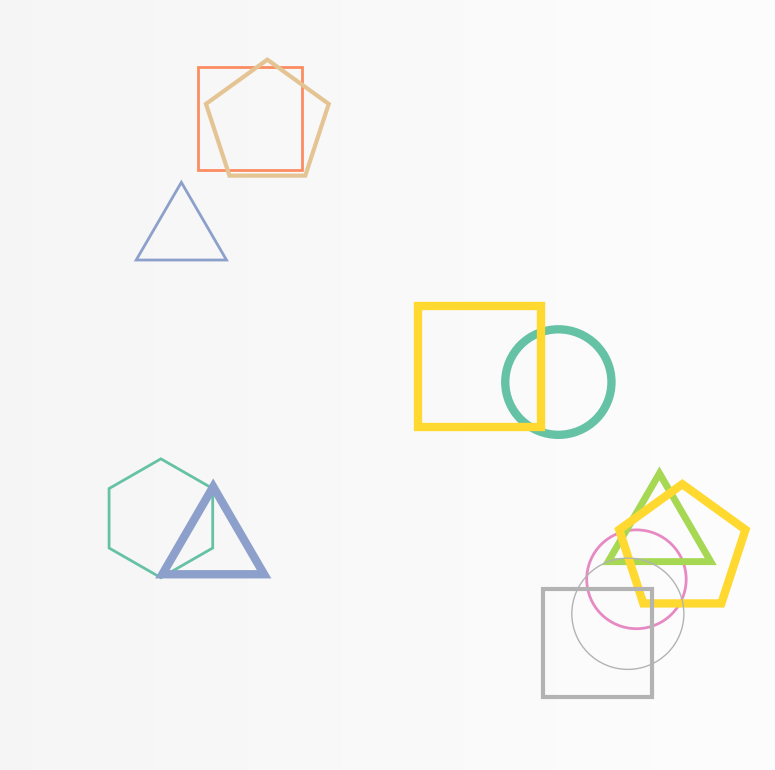[{"shape": "hexagon", "thickness": 1, "radius": 0.39, "center": [0.208, 0.327]}, {"shape": "circle", "thickness": 3, "radius": 0.34, "center": [0.72, 0.504]}, {"shape": "square", "thickness": 1, "radius": 0.34, "center": [0.323, 0.846]}, {"shape": "triangle", "thickness": 1, "radius": 0.34, "center": [0.234, 0.696]}, {"shape": "triangle", "thickness": 3, "radius": 0.38, "center": [0.275, 0.292]}, {"shape": "circle", "thickness": 1, "radius": 0.32, "center": [0.821, 0.248]}, {"shape": "triangle", "thickness": 2.5, "radius": 0.38, "center": [0.851, 0.309]}, {"shape": "pentagon", "thickness": 3, "radius": 0.43, "center": [0.88, 0.286]}, {"shape": "square", "thickness": 3, "radius": 0.39, "center": [0.619, 0.524]}, {"shape": "pentagon", "thickness": 1.5, "radius": 0.42, "center": [0.345, 0.839]}, {"shape": "square", "thickness": 1.5, "radius": 0.35, "center": [0.771, 0.165]}, {"shape": "circle", "thickness": 0.5, "radius": 0.36, "center": [0.81, 0.203]}]